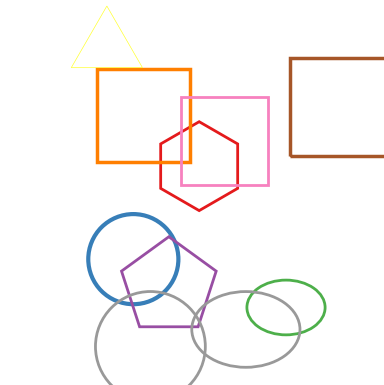[{"shape": "hexagon", "thickness": 2, "radius": 0.58, "center": [0.517, 0.568]}, {"shape": "circle", "thickness": 3, "radius": 0.59, "center": [0.346, 0.327]}, {"shape": "oval", "thickness": 2, "radius": 0.51, "center": [0.743, 0.201]}, {"shape": "pentagon", "thickness": 2, "radius": 0.65, "center": [0.439, 0.256]}, {"shape": "square", "thickness": 2.5, "radius": 0.6, "center": [0.372, 0.701]}, {"shape": "triangle", "thickness": 0.5, "radius": 0.53, "center": [0.278, 0.878]}, {"shape": "square", "thickness": 2.5, "radius": 0.63, "center": [0.879, 0.722]}, {"shape": "square", "thickness": 2, "radius": 0.57, "center": [0.583, 0.634]}, {"shape": "oval", "thickness": 2, "radius": 0.7, "center": [0.639, 0.144]}, {"shape": "circle", "thickness": 2, "radius": 0.71, "center": [0.391, 0.1]}]